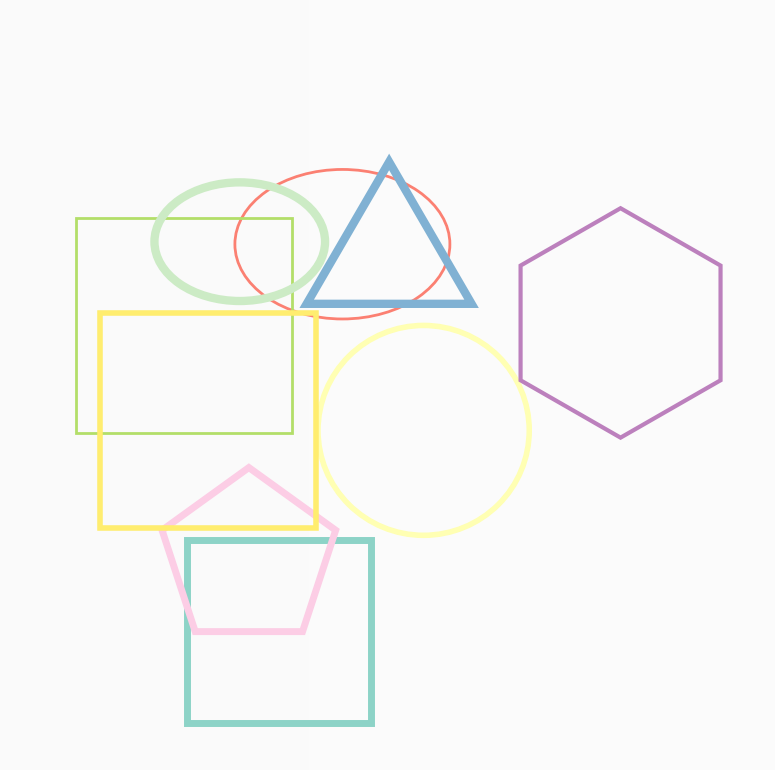[{"shape": "square", "thickness": 2.5, "radius": 0.59, "center": [0.36, 0.18]}, {"shape": "circle", "thickness": 2, "radius": 0.68, "center": [0.547, 0.441]}, {"shape": "oval", "thickness": 1, "radius": 0.69, "center": [0.442, 0.683]}, {"shape": "triangle", "thickness": 3, "radius": 0.61, "center": [0.502, 0.667]}, {"shape": "square", "thickness": 1, "radius": 0.7, "center": [0.237, 0.578]}, {"shape": "pentagon", "thickness": 2.5, "radius": 0.59, "center": [0.321, 0.275]}, {"shape": "hexagon", "thickness": 1.5, "radius": 0.74, "center": [0.801, 0.581]}, {"shape": "oval", "thickness": 3, "radius": 0.55, "center": [0.309, 0.686]}, {"shape": "square", "thickness": 2, "radius": 0.7, "center": [0.268, 0.454]}]